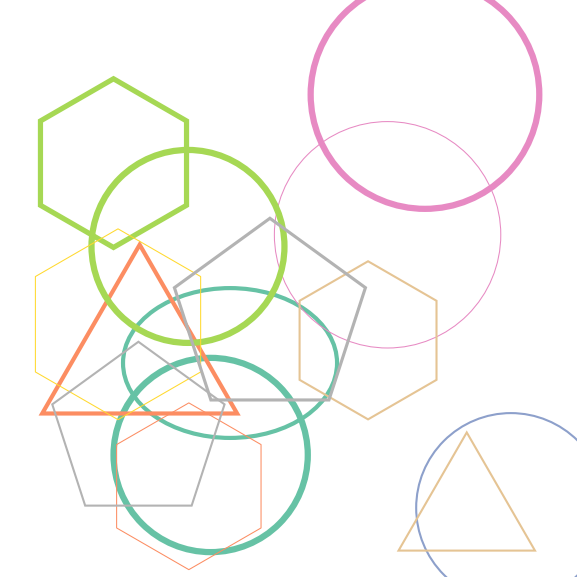[{"shape": "circle", "thickness": 3, "radius": 0.84, "center": [0.365, 0.211]}, {"shape": "oval", "thickness": 2, "radius": 0.93, "center": [0.398, 0.371]}, {"shape": "hexagon", "thickness": 0.5, "radius": 0.72, "center": [0.327, 0.157]}, {"shape": "triangle", "thickness": 2, "radius": 0.97, "center": [0.242, 0.381]}, {"shape": "circle", "thickness": 1, "radius": 0.82, "center": [0.885, 0.12]}, {"shape": "circle", "thickness": 3, "radius": 0.99, "center": [0.736, 0.835]}, {"shape": "circle", "thickness": 0.5, "radius": 0.98, "center": [0.671, 0.593]}, {"shape": "circle", "thickness": 3, "radius": 0.84, "center": [0.326, 0.572]}, {"shape": "hexagon", "thickness": 2.5, "radius": 0.73, "center": [0.197, 0.717]}, {"shape": "hexagon", "thickness": 0.5, "radius": 0.83, "center": [0.204, 0.438]}, {"shape": "triangle", "thickness": 1, "radius": 0.68, "center": [0.808, 0.114]}, {"shape": "hexagon", "thickness": 1, "radius": 0.68, "center": [0.637, 0.41]}, {"shape": "pentagon", "thickness": 1.5, "radius": 0.87, "center": [0.467, 0.447]}, {"shape": "pentagon", "thickness": 1, "radius": 0.78, "center": [0.24, 0.25]}]